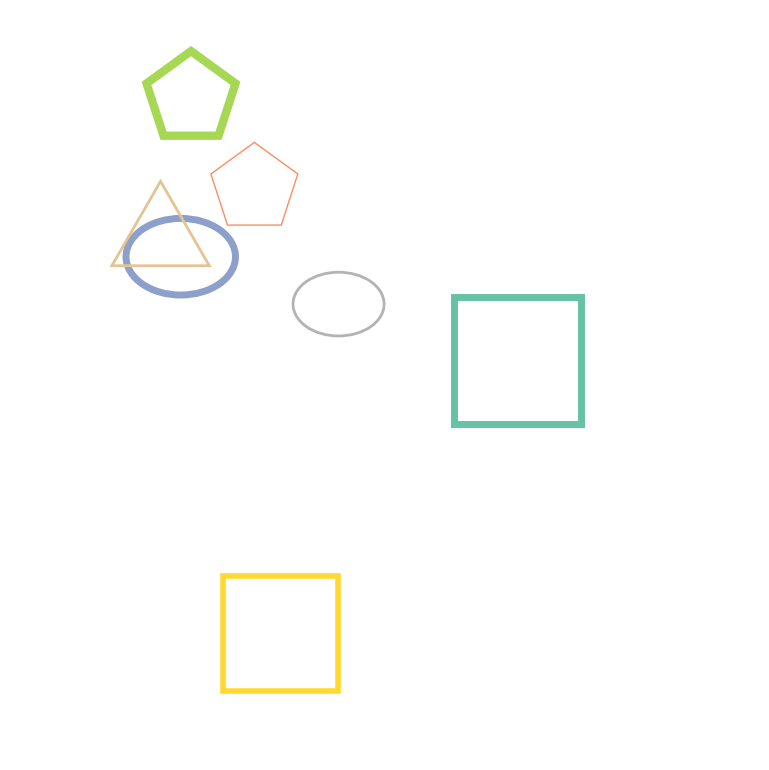[{"shape": "square", "thickness": 2.5, "radius": 0.41, "center": [0.672, 0.532]}, {"shape": "pentagon", "thickness": 0.5, "radius": 0.3, "center": [0.33, 0.756]}, {"shape": "oval", "thickness": 2.5, "radius": 0.36, "center": [0.235, 0.667]}, {"shape": "pentagon", "thickness": 3, "radius": 0.3, "center": [0.248, 0.873]}, {"shape": "square", "thickness": 2, "radius": 0.37, "center": [0.364, 0.177]}, {"shape": "triangle", "thickness": 1, "radius": 0.37, "center": [0.209, 0.691]}, {"shape": "oval", "thickness": 1, "radius": 0.3, "center": [0.44, 0.605]}]